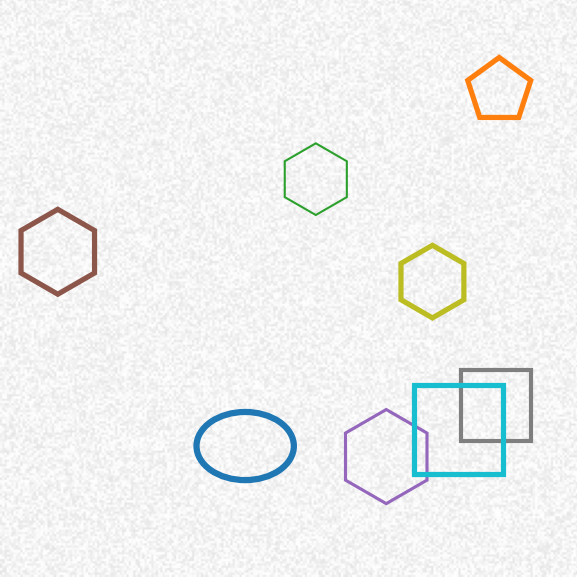[{"shape": "oval", "thickness": 3, "radius": 0.42, "center": [0.425, 0.227]}, {"shape": "pentagon", "thickness": 2.5, "radius": 0.29, "center": [0.864, 0.842]}, {"shape": "hexagon", "thickness": 1, "radius": 0.31, "center": [0.547, 0.689]}, {"shape": "hexagon", "thickness": 1.5, "radius": 0.41, "center": [0.669, 0.209]}, {"shape": "hexagon", "thickness": 2.5, "radius": 0.37, "center": [0.1, 0.563]}, {"shape": "square", "thickness": 2, "radius": 0.31, "center": [0.859, 0.297]}, {"shape": "hexagon", "thickness": 2.5, "radius": 0.31, "center": [0.749, 0.512]}, {"shape": "square", "thickness": 2.5, "radius": 0.38, "center": [0.794, 0.255]}]